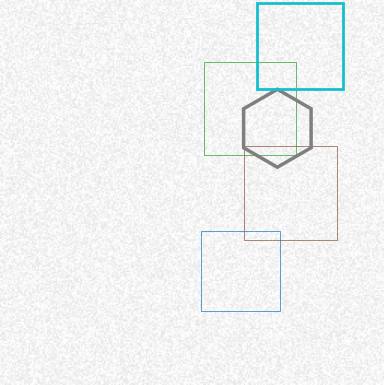[{"shape": "square", "thickness": 0.5, "radius": 0.52, "center": [0.625, 0.296]}, {"shape": "square", "thickness": 0.5, "radius": 0.6, "center": [0.649, 0.718]}, {"shape": "square", "thickness": 0.5, "radius": 0.61, "center": [0.754, 0.499]}, {"shape": "hexagon", "thickness": 2.5, "radius": 0.51, "center": [0.72, 0.667]}, {"shape": "square", "thickness": 2, "radius": 0.56, "center": [0.78, 0.881]}]